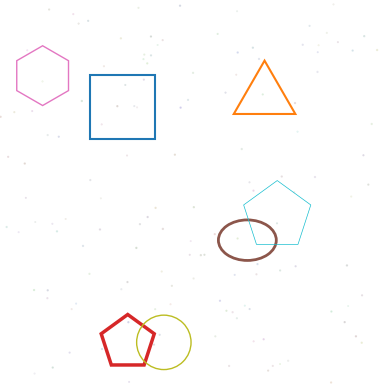[{"shape": "square", "thickness": 1.5, "radius": 0.42, "center": [0.318, 0.722]}, {"shape": "triangle", "thickness": 1.5, "radius": 0.46, "center": [0.687, 0.75]}, {"shape": "pentagon", "thickness": 2.5, "radius": 0.36, "center": [0.332, 0.111]}, {"shape": "oval", "thickness": 2, "radius": 0.38, "center": [0.642, 0.376]}, {"shape": "hexagon", "thickness": 1, "radius": 0.39, "center": [0.111, 0.804]}, {"shape": "circle", "thickness": 1, "radius": 0.35, "center": [0.426, 0.111]}, {"shape": "pentagon", "thickness": 0.5, "radius": 0.46, "center": [0.72, 0.439]}]